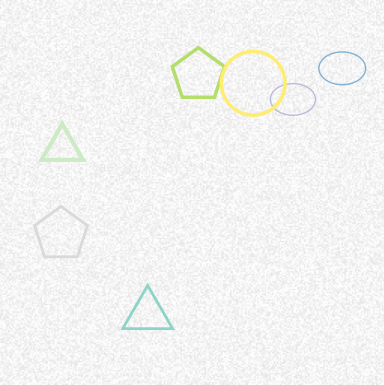[{"shape": "triangle", "thickness": 2, "radius": 0.37, "center": [0.384, 0.184]}, {"shape": "oval", "thickness": 1, "radius": 0.29, "center": [0.761, 0.742]}, {"shape": "oval", "thickness": 1, "radius": 0.3, "center": [0.889, 0.823]}, {"shape": "pentagon", "thickness": 2.5, "radius": 0.36, "center": [0.515, 0.805]}, {"shape": "pentagon", "thickness": 2, "radius": 0.36, "center": [0.158, 0.392]}, {"shape": "triangle", "thickness": 3, "radius": 0.31, "center": [0.162, 0.616]}, {"shape": "circle", "thickness": 2.5, "radius": 0.41, "center": [0.658, 0.784]}]